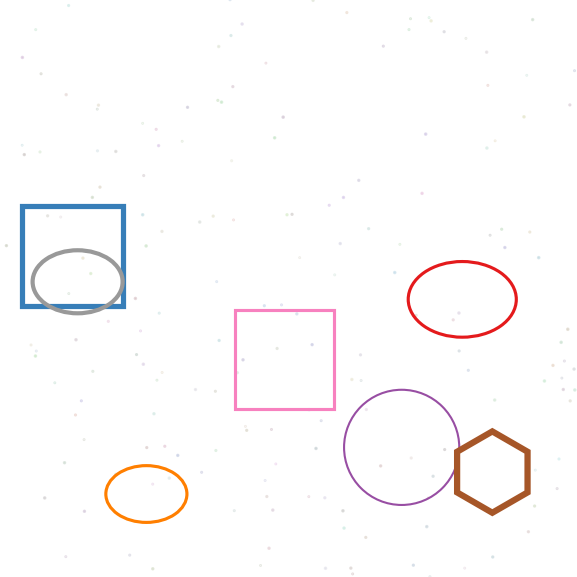[{"shape": "oval", "thickness": 1.5, "radius": 0.47, "center": [0.8, 0.481]}, {"shape": "square", "thickness": 2.5, "radius": 0.44, "center": [0.126, 0.556]}, {"shape": "circle", "thickness": 1, "radius": 0.5, "center": [0.696, 0.224]}, {"shape": "oval", "thickness": 1.5, "radius": 0.35, "center": [0.253, 0.144]}, {"shape": "hexagon", "thickness": 3, "radius": 0.35, "center": [0.853, 0.182]}, {"shape": "square", "thickness": 1.5, "radius": 0.43, "center": [0.493, 0.377]}, {"shape": "oval", "thickness": 2, "radius": 0.39, "center": [0.134, 0.511]}]